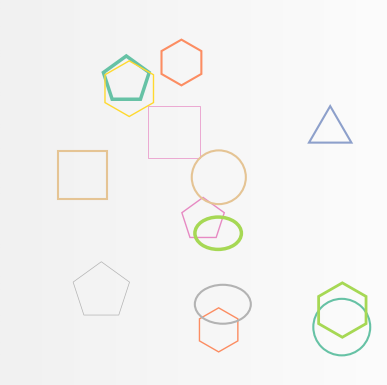[{"shape": "pentagon", "thickness": 2.5, "radius": 0.31, "center": [0.326, 0.792]}, {"shape": "circle", "thickness": 1.5, "radius": 0.37, "center": [0.882, 0.15]}, {"shape": "hexagon", "thickness": 1.5, "radius": 0.3, "center": [0.468, 0.838]}, {"shape": "hexagon", "thickness": 1, "radius": 0.29, "center": [0.564, 0.143]}, {"shape": "triangle", "thickness": 1.5, "radius": 0.32, "center": [0.852, 0.661]}, {"shape": "square", "thickness": 0.5, "radius": 0.34, "center": [0.449, 0.657]}, {"shape": "pentagon", "thickness": 1, "radius": 0.29, "center": [0.524, 0.43]}, {"shape": "oval", "thickness": 2.5, "radius": 0.3, "center": [0.563, 0.394]}, {"shape": "hexagon", "thickness": 2, "radius": 0.35, "center": [0.883, 0.195]}, {"shape": "hexagon", "thickness": 1, "radius": 0.36, "center": [0.334, 0.77]}, {"shape": "circle", "thickness": 1.5, "radius": 0.35, "center": [0.565, 0.54]}, {"shape": "square", "thickness": 1.5, "radius": 0.31, "center": [0.212, 0.545]}, {"shape": "oval", "thickness": 1.5, "radius": 0.36, "center": [0.575, 0.21]}, {"shape": "pentagon", "thickness": 0.5, "radius": 0.38, "center": [0.261, 0.244]}]